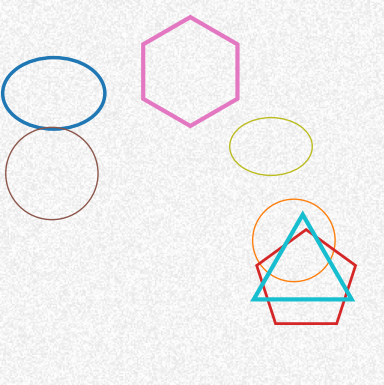[{"shape": "oval", "thickness": 2.5, "radius": 0.66, "center": [0.14, 0.758]}, {"shape": "circle", "thickness": 1, "radius": 0.54, "center": [0.763, 0.376]}, {"shape": "pentagon", "thickness": 2, "radius": 0.68, "center": [0.795, 0.269]}, {"shape": "circle", "thickness": 1, "radius": 0.6, "center": [0.135, 0.549]}, {"shape": "hexagon", "thickness": 3, "radius": 0.71, "center": [0.494, 0.814]}, {"shape": "oval", "thickness": 1, "radius": 0.54, "center": [0.704, 0.619]}, {"shape": "triangle", "thickness": 3, "radius": 0.73, "center": [0.786, 0.296]}]